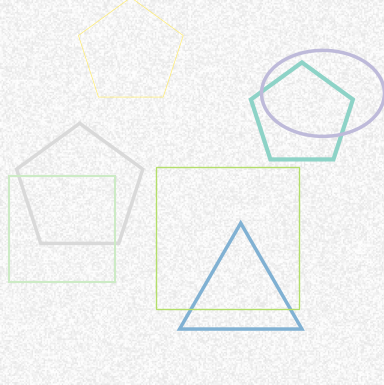[{"shape": "pentagon", "thickness": 3, "radius": 0.7, "center": [0.784, 0.699]}, {"shape": "oval", "thickness": 2.5, "radius": 0.8, "center": [0.839, 0.757]}, {"shape": "triangle", "thickness": 2.5, "radius": 0.92, "center": [0.625, 0.237]}, {"shape": "square", "thickness": 1, "radius": 0.93, "center": [0.591, 0.382]}, {"shape": "pentagon", "thickness": 2.5, "radius": 0.86, "center": [0.207, 0.507]}, {"shape": "square", "thickness": 1.5, "radius": 0.69, "center": [0.161, 0.404]}, {"shape": "pentagon", "thickness": 0.5, "radius": 0.72, "center": [0.34, 0.864]}]